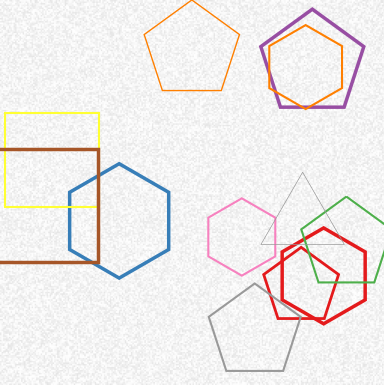[{"shape": "pentagon", "thickness": 2, "radius": 0.51, "center": [0.782, 0.255]}, {"shape": "hexagon", "thickness": 2.5, "radius": 0.62, "center": [0.841, 0.283]}, {"shape": "hexagon", "thickness": 2.5, "radius": 0.74, "center": [0.31, 0.426]}, {"shape": "pentagon", "thickness": 1.5, "radius": 0.62, "center": [0.9, 0.366]}, {"shape": "pentagon", "thickness": 2.5, "radius": 0.7, "center": [0.811, 0.835]}, {"shape": "pentagon", "thickness": 1, "radius": 0.65, "center": [0.498, 0.87]}, {"shape": "hexagon", "thickness": 1.5, "radius": 0.55, "center": [0.794, 0.826]}, {"shape": "square", "thickness": 1.5, "radius": 0.61, "center": [0.135, 0.585]}, {"shape": "square", "thickness": 2.5, "radius": 0.74, "center": [0.108, 0.467]}, {"shape": "hexagon", "thickness": 1.5, "radius": 0.5, "center": [0.628, 0.384]}, {"shape": "triangle", "thickness": 0.5, "radius": 0.63, "center": [0.786, 0.427]}, {"shape": "pentagon", "thickness": 1.5, "radius": 0.63, "center": [0.662, 0.138]}]